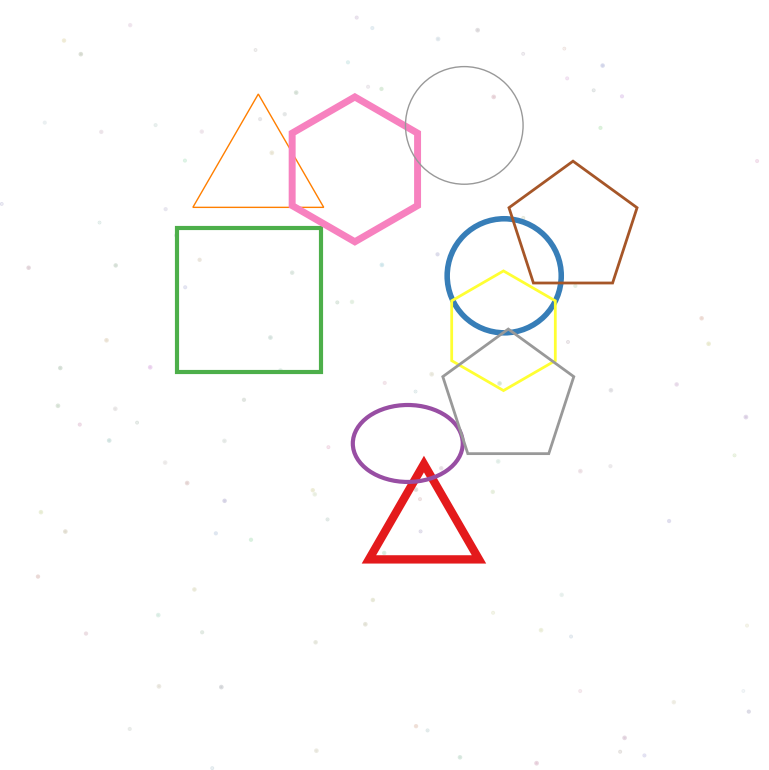[{"shape": "triangle", "thickness": 3, "radius": 0.41, "center": [0.551, 0.315]}, {"shape": "circle", "thickness": 2, "radius": 0.37, "center": [0.655, 0.642]}, {"shape": "square", "thickness": 1.5, "radius": 0.47, "center": [0.323, 0.611]}, {"shape": "oval", "thickness": 1.5, "radius": 0.36, "center": [0.53, 0.424]}, {"shape": "triangle", "thickness": 0.5, "radius": 0.49, "center": [0.335, 0.78]}, {"shape": "hexagon", "thickness": 1, "radius": 0.39, "center": [0.654, 0.57]}, {"shape": "pentagon", "thickness": 1, "radius": 0.44, "center": [0.744, 0.703]}, {"shape": "hexagon", "thickness": 2.5, "radius": 0.47, "center": [0.461, 0.78]}, {"shape": "circle", "thickness": 0.5, "radius": 0.38, "center": [0.603, 0.837]}, {"shape": "pentagon", "thickness": 1, "radius": 0.45, "center": [0.66, 0.483]}]